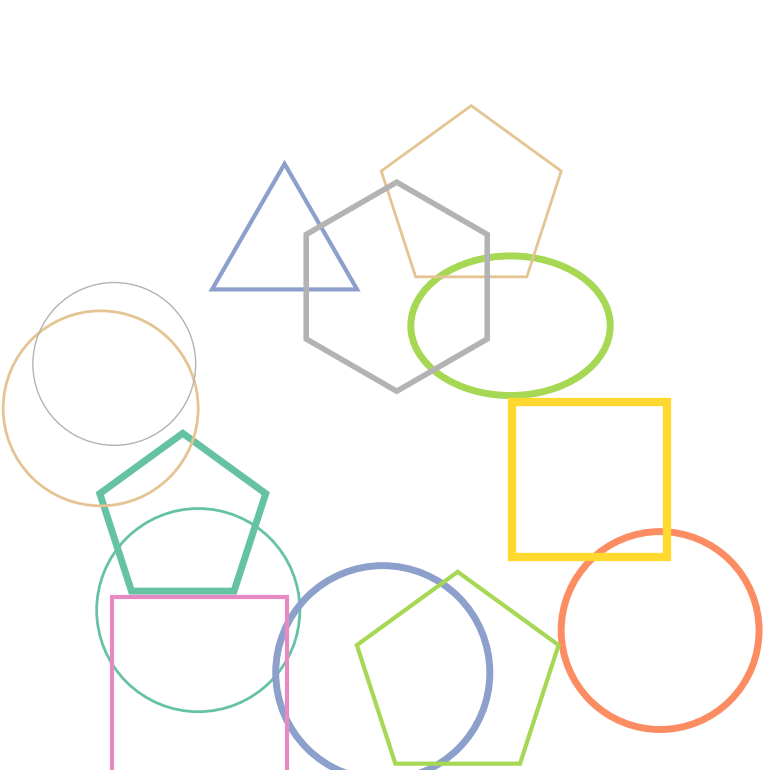[{"shape": "circle", "thickness": 1, "radius": 0.66, "center": [0.257, 0.208]}, {"shape": "pentagon", "thickness": 2.5, "radius": 0.57, "center": [0.237, 0.324]}, {"shape": "circle", "thickness": 2.5, "radius": 0.64, "center": [0.857, 0.181]}, {"shape": "circle", "thickness": 2.5, "radius": 0.7, "center": [0.497, 0.126]}, {"shape": "triangle", "thickness": 1.5, "radius": 0.54, "center": [0.37, 0.678]}, {"shape": "square", "thickness": 1.5, "radius": 0.57, "center": [0.259, 0.111]}, {"shape": "pentagon", "thickness": 1.5, "radius": 0.69, "center": [0.594, 0.12]}, {"shape": "oval", "thickness": 2.5, "radius": 0.65, "center": [0.663, 0.577]}, {"shape": "square", "thickness": 3, "radius": 0.5, "center": [0.766, 0.377]}, {"shape": "pentagon", "thickness": 1, "radius": 0.61, "center": [0.612, 0.74]}, {"shape": "circle", "thickness": 1, "radius": 0.63, "center": [0.131, 0.47]}, {"shape": "circle", "thickness": 0.5, "radius": 0.53, "center": [0.148, 0.527]}, {"shape": "hexagon", "thickness": 2, "radius": 0.68, "center": [0.515, 0.628]}]